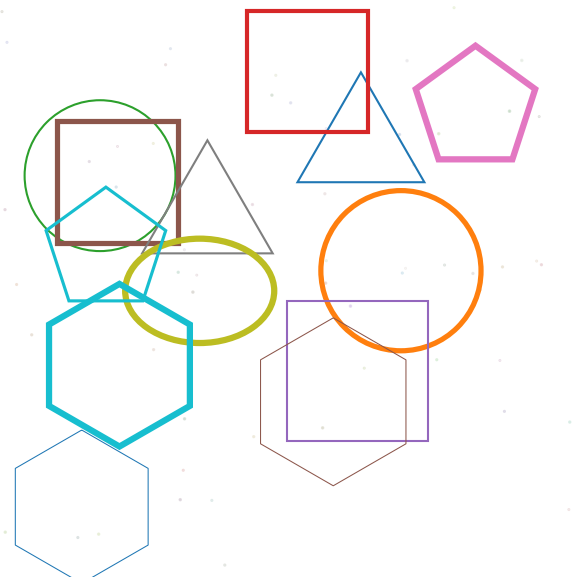[{"shape": "triangle", "thickness": 1, "radius": 0.63, "center": [0.625, 0.747]}, {"shape": "hexagon", "thickness": 0.5, "radius": 0.66, "center": [0.142, 0.122]}, {"shape": "circle", "thickness": 2.5, "radius": 0.69, "center": [0.694, 0.53]}, {"shape": "circle", "thickness": 1, "radius": 0.65, "center": [0.173, 0.695]}, {"shape": "square", "thickness": 2, "radius": 0.52, "center": [0.532, 0.876]}, {"shape": "square", "thickness": 1, "radius": 0.61, "center": [0.619, 0.356]}, {"shape": "square", "thickness": 2.5, "radius": 0.53, "center": [0.203, 0.683]}, {"shape": "hexagon", "thickness": 0.5, "radius": 0.73, "center": [0.577, 0.303]}, {"shape": "pentagon", "thickness": 3, "radius": 0.54, "center": [0.823, 0.811]}, {"shape": "triangle", "thickness": 1, "radius": 0.65, "center": [0.359, 0.626]}, {"shape": "oval", "thickness": 3, "radius": 0.65, "center": [0.346, 0.496]}, {"shape": "pentagon", "thickness": 1.5, "radius": 0.54, "center": [0.183, 0.566]}, {"shape": "hexagon", "thickness": 3, "radius": 0.7, "center": [0.207, 0.367]}]